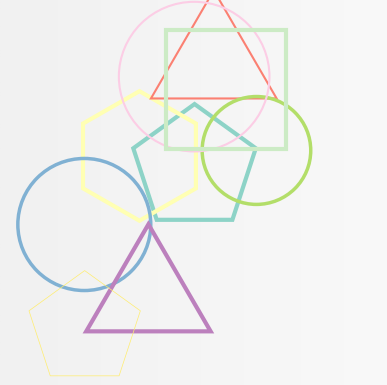[{"shape": "pentagon", "thickness": 3, "radius": 0.83, "center": [0.502, 0.564]}, {"shape": "hexagon", "thickness": 3, "radius": 0.84, "center": [0.36, 0.595]}, {"shape": "triangle", "thickness": 1.5, "radius": 0.94, "center": [0.552, 0.838]}, {"shape": "circle", "thickness": 2.5, "radius": 0.86, "center": [0.218, 0.417]}, {"shape": "circle", "thickness": 2.5, "radius": 0.7, "center": [0.662, 0.609]}, {"shape": "circle", "thickness": 1.5, "radius": 0.97, "center": [0.501, 0.801]}, {"shape": "triangle", "thickness": 3, "radius": 0.93, "center": [0.383, 0.232]}, {"shape": "square", "thickness": 3, "radius": 0.78, "center": [0.583, 0.768]}, {"shape": "pentagon", "thickness": 0.5, "radius": 0.76, "center": [0.219, 0.146]}]